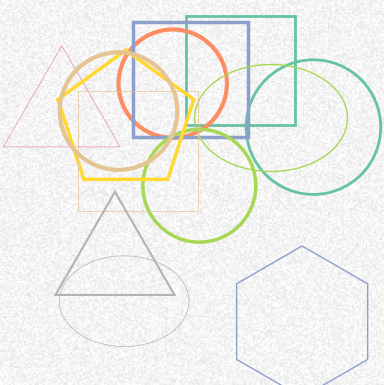[{"shape": "square", "thickness": 2, "radius": 0.71, "center": [0.626, 0.817]}, {"shape": "circle", "thickness": 2, "radius": 0.87, "center": [0.814, 0.67]}, {"shape": "circle", "thickness": 3, "radius": 0.7, "center": [0.449, 0.783]}, {"shape": "square", "thickness": 2.5, "radius": 0.75, "center": [0.495, 0.794]}, {"shape": "hexagon", "thickness": 1, "radius": 0.98, "center": [0.785, 0.165]}, {"shape": "triangle", "thickness": 0.5, "radius": 0.88, "center": [0.16, 0.706]}, {"shape": "oval", "thickness": 1, "radius": 0.99, "center": [0.704, 0.693]}, {"shape": "circle", "thickness": 2.5, "radius": 0.73, "center": [0.518, 0.518]}, {"shape": "pentagon", "thickness": 2.5, "radius": 0.93, "center": [0.327, 0.684]}, {"shape": "circle", "thickness": 3, "radius": 0.76, "center": [0.308, 0.711]}, {"shape": "square", "thickness": 0.5, "radius": 0.78, "center": [0.358, 0.608]}, {"shape": "oval", "thickness": 0.5, "radius": 0.84, "center": [0.323, 0.218]}, {"shape": "triangle", "thickness": 1.5, "radius": 0.89, "center": [0.299, 0.323]}]